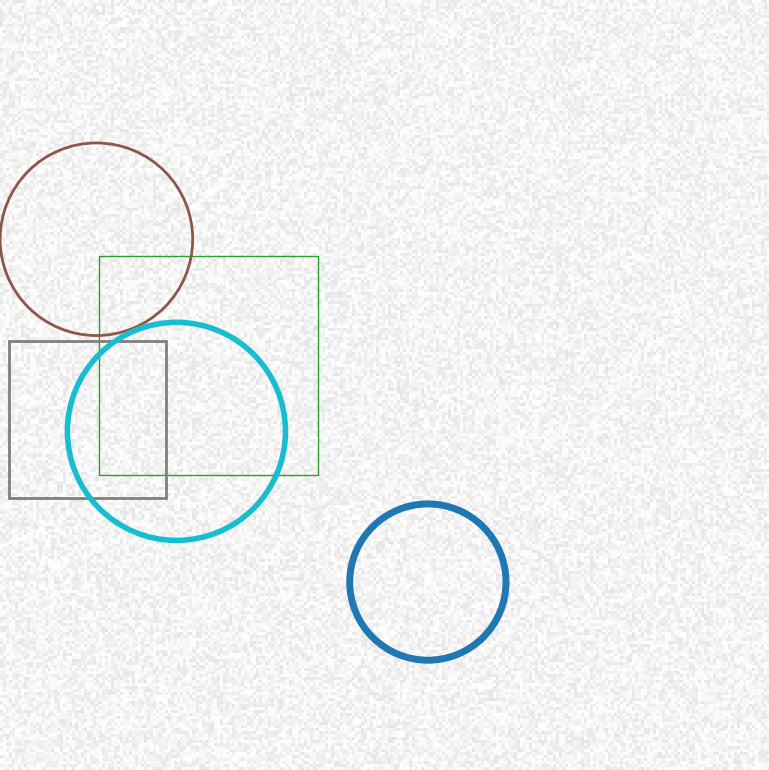[{"shape": "circle", "thickness": 2.5, "radius": 0.51, "center": [0.556, 0.244]}, {"shape": "square", "thickness": 0.5, "radius": 0.71, "center": [0.27, 0.525]}, {"shape": "circle", "thickness": 1, "radius": 0.63, "center": [0.125, 0.689]}, {"shape": "square", "thickness": 1, "radius": 0.51, "center": [0.113, 0.456]}, {"shape": "circle", "thickness": 2, "radius": 0.71, "center": [0.229, 0.44]}]